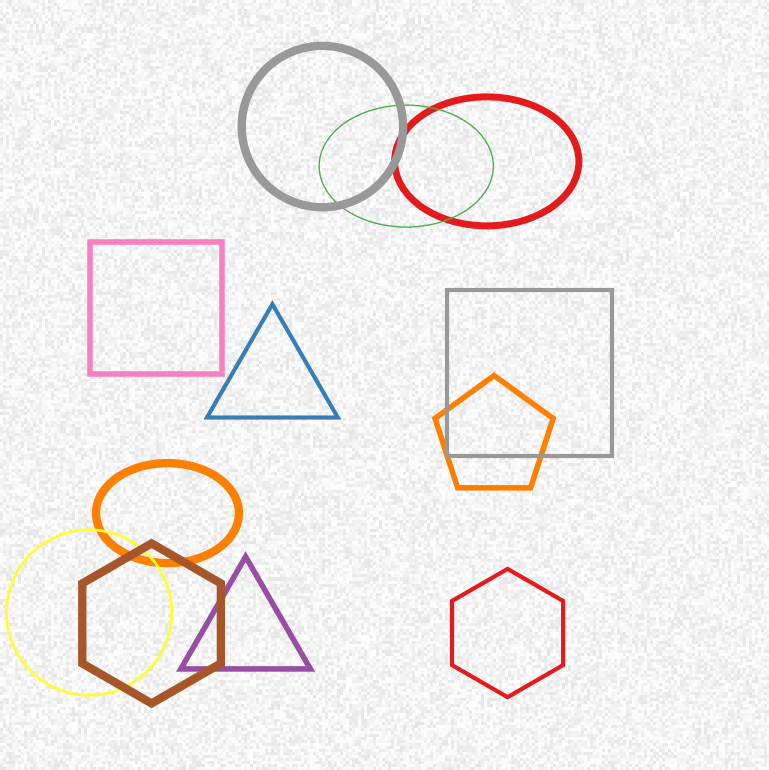[{"shape": "oval", "thickness": 2.5, "radius": 0.6, "center": [0.632, 0.79]}, {"shape": "hexagon", "thickness": 1.5, "radius": 0.42, "center": [0.659, 0.178]}, {"shape": "triangle", "thickness": 1.5, "radius": 0.49, "center": [0.354, 0.507]}, {"shape": "oval", "thickness": 0.5, "radius": 0.57, "center": [0.528, 0.784]}, {"shape": "triangle", "thickness": 2, "radius": 0.49, "center": [0.319, 0.18]}, {"shape": "pentagon", "thickness": 2, "radius": 0.4, "center": [0.642, 0.432]}, {"shape": "oval", "thickness": 3, "radius": 0.46, "center": [0.218, 0.334]}, {"shape": "circle", "thickness": 1, "radius": 0.54, "center": [0.116, 0.205]}, {"shape": "hexagon", "thickness": 3, "radius": 0.52, "center": [0.197, 0.19]}, {"shape": "square", "thickness": 2, "radius": 0.43, "center": [0.203, 0.6]}, {"shape": "square", "thickness": 1.5, "radius": 0.54, "center": [0.688, 0.516]}, {"shape": "circle", "thickness": 3, "radius": 0.52, "center": [0.419, 0.836]}]